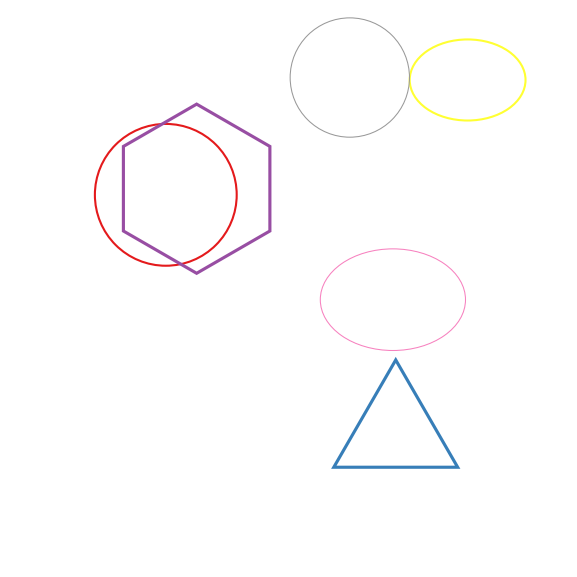[{"shape": "circle", "thickness": 1, "radius": 0.61, "center": [0.287, 0.662]}, {"shape": "triangle", "thickness": 1.5, "radius": 0.62, "center": [0.685, 0.252]}, {"shape": "hexagon", "thickness": 1.5, "radius": 0.73, "center": [0.341, 0.672]}, {"shape": "oval", "thickness": 1, "radius": 0.5, "center": [0.81, 0.861]}, {"shape": "oval", "thickness": 0.5, "radius": 0.63, "center": [0.68, 0.48]}, {"shape": "circle", "thickness": 0.5, "radius": 0.52, "center": [0.606, 0.865]}]